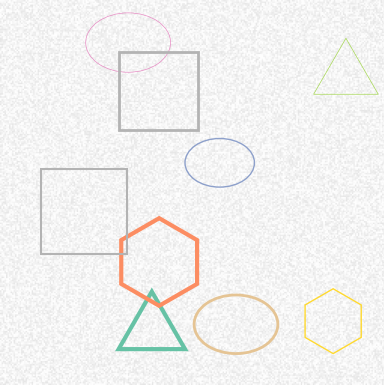[{"shape": "triangle", "thickness": 3, "radius": 0.5, "center": [0.394, 0.143]}, {"shape": "hexagon", "thickness": 3, "radius": 0.57, "center": [0.413, 0.32]}, {"shape": "oval", "thickness": 1, "radius": 0.45, "center": [0.571, 0.577]}, {"shape": "oval", "thickness": 0.5, "radius": 0.55, "center": [0.333, 0.889]}, {"shape": "triangle", "thickness": 0.5, "radius": 0.48, "center": [0.899, 0.804]}, {"shape": "hexagon", "thickness": 1, "radius": 0.42, "center": [0.865, 0.166]}, {"shape": "oval", "thickness": 2, "radius": 0.54, "center": [0.613, 0.158]}, {"shape": "square", "thickness": 2, "radius": 0.51, "center": [0.412, 0.764]}, {"shape": "square", "thickness": 1.5, "radius": 0.56, "center": [0.218, 0.451]}]